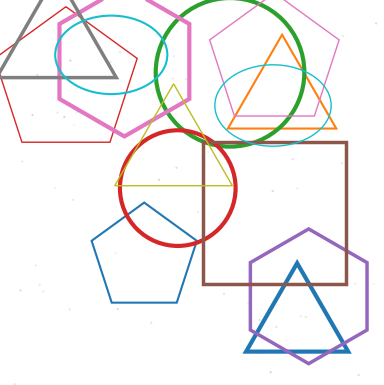[{"shape": "triangle", "thickness": 3, "radius": 0.77, "center": [0.772, 0.163]}, {"shape": "pentagon", "thickness": 1.5, "radius": 0.72, "center": [0.375, 0.33]}, {"shape": "triangle", "thickness": 1.5, "radius": 0.81, "center": [0.733, 0.747]}, {"shape": "circle", "thickness": 3, "radius": 0.97, "center": [0.597, 0.812]}, {"shape": "pentagon", "thickness": 1, "radius": 0.97, "center": [0.171, 0.788]}, {"shape": "circle", "thickness": 3, "radius": 0.75, "center": [0.462, 0.511]}, {"shape": "hexagon", "thickness": 2.5, "radius": 0.87, "center": [0.802, 0.23]}, {"shape": "square", "thickness": 2.5, "radius": 0.92, "center": [0.713, 0.447]}, {"shape": "pentagon", "thickness": 1, "radius": 0.88, "center": [0.713, 0.842]}, {"shape": "hexagon", "thickness": 3, "radius": 0.97, "center": [0.323, 0.84]}, {"shape": "triangle", "thickness": 2.5, "radius": 0.9, "center": [0.147, 0.888]}, {"shape": "triangle", "thickness": 1, "radius": 0.88, "center": [0.451, 0.606]}, {"shape": "oval", "thickness": 1.5, "radius": 0.73, "center": [0.289, 0.858]}, {"shape": "oval", "thickness": 1, "radius": 0.76, "center": [0.709, 0.726]}]